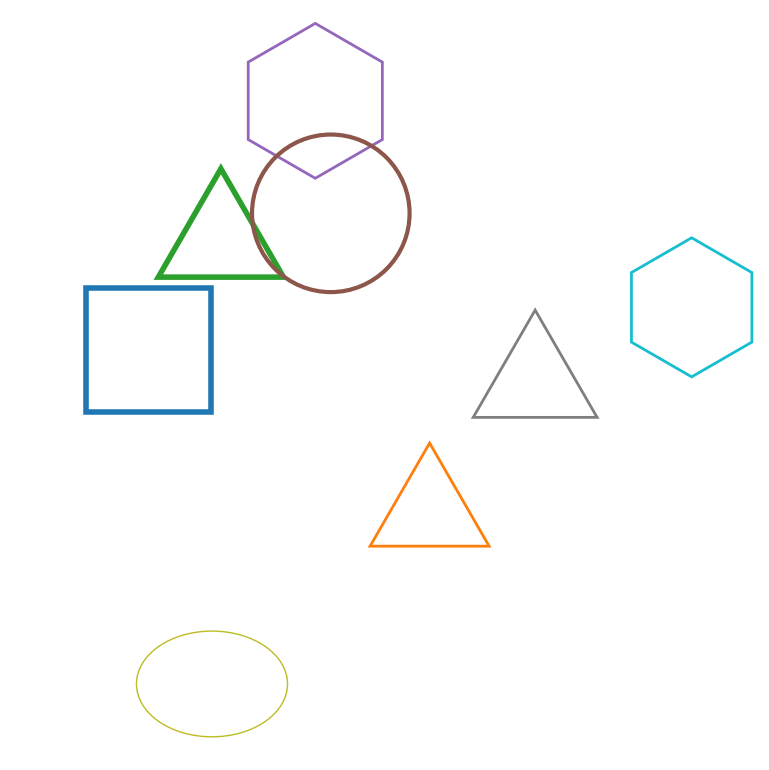[{"shape": "square", "thickness": 2, "radius": 0.4, "center": [0.193, 0.545]}, {"shape": "triangle", "thickness": 1, "radius": 0.45, "center": [0.558, 0.335]}, {"shape": "triangle", "thickness": 2, "radius": 0.47, "center": [0.287, 0.687]}, {"shape": "hexagon", "thickness": 1, "radius": 0.5, "center": [0.409, 0.869]}, {"shape": "circle", "thickness": 1.5, "radius": 0.51, "center": [0.43, 0.723]}, {"shape": "triangle", "thickness": 1, "radius": 0.46, "center": [0.695, 0.504]}, {"shape": "oval", "thickness": 0.5, "radius": 0.49, "center": [0.275, 0.112]}, {"shape": "hexagon", "thickness": 1, "radius": 0.45, "center": [0.898, 0.601]}]